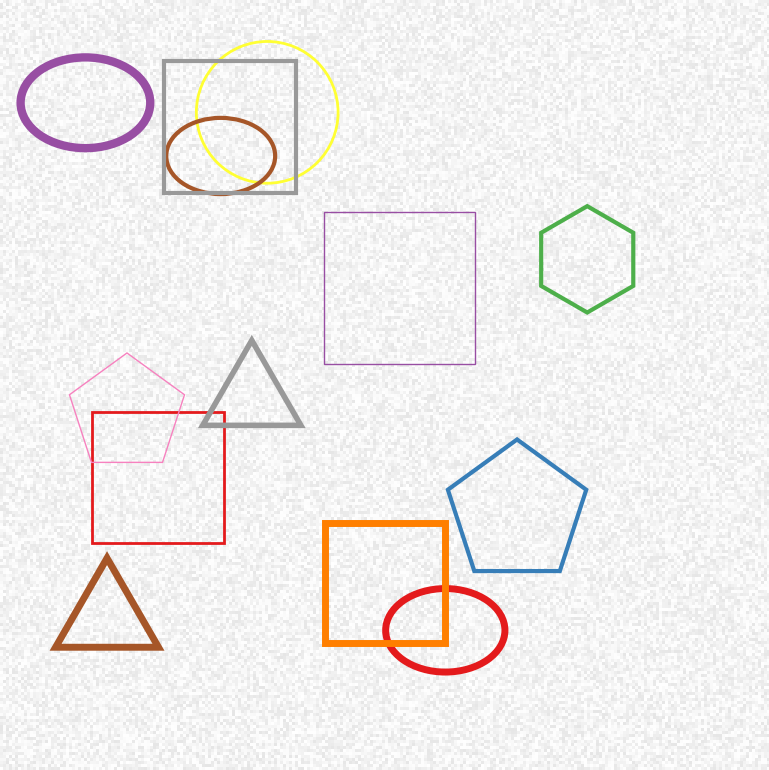[{"shape": "square", "thickness": 1, "radius": 0.43, "center": [0.205, 0.38]}, {"shape": "oval", "thickness": 2.5, "radius": 0.39, "center": [0.578, 0.181]}, {"shape": "pentagon", "thickness": 1.5, "radius": 0.47, "center": [0.672, 0.335]}, {"shape": "hexagon", "thickness": 1.5, "radius": 0.35, "center": [0.763, 0.663]}, {"shape": "square", "thickness": 0.5, "radius": 0.49, "center": [0.519, 0.626]}, {"shape": "oval", "thickness": 3, "radius": 0.42, "center": [0.111, 0.867]}, {"shape": "square", "thickness": 2.5, "radius": 0.39, "center": [0.5, 0.243]}, {"shape": "circle", "thickness": 1, "radius": 0.46, "center": [0.347, 0.854]}, {"shape": "triangle", "thickness": 2.5, "radius": 0.39, "center": [0.139, 0.198]}, {"shape": "oval", "thickness": 1.5, "radius": 0.35, "center": [0.287, 0.797]}, {"shape": "pentagon", "thickness": 0.5, "radius": 0.39, "center": [0.165, 0.463]}, {"shape": "square", "thickness": 1.5, "radius": 0.43, "center": [0.299, 0.835]}, {"shape": "triangle", "thickness": 2, "radius": 0.37, "center": [0.327, 0.484]}]